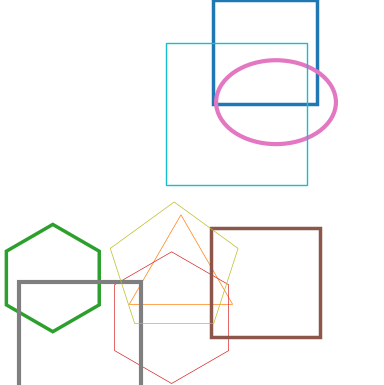[{"shape": "square", "thickness": 2.5, "radius": 0.67, "center": [0.688, 0.865]}, {"shape": "triangle", "thickness": 0.5, "radius": 0.78, "center": [0.47, 0.287]}, {"shape": "hexagon", "thickness": 2.5, "radius": 0.7, "center": [0.137, 0.278]}, {"shape": "hexagon", "thickness": 0.5, "radius": 0.86, "center": [0.446, 0.175]}, {"shape": "square", "thickness": 2.5, "radius": 0.71, "center": [0.689, 0.266]}, {"shape": "oval", "thickness": 3, "radius": 0.78, "center": [0.717, 0.735]}, {"shape": "square", "thickness": 3, "radius": 0.8, "center": [0.208, 0.109]}, {"shape": "pentagon", "thickness": 0.5, "radius": 0.87, "center": [0.452, 0.301]}, {"shape": "square", "thickness": 1, "radius": 0.92, "center": [0.614, 0.704]}]